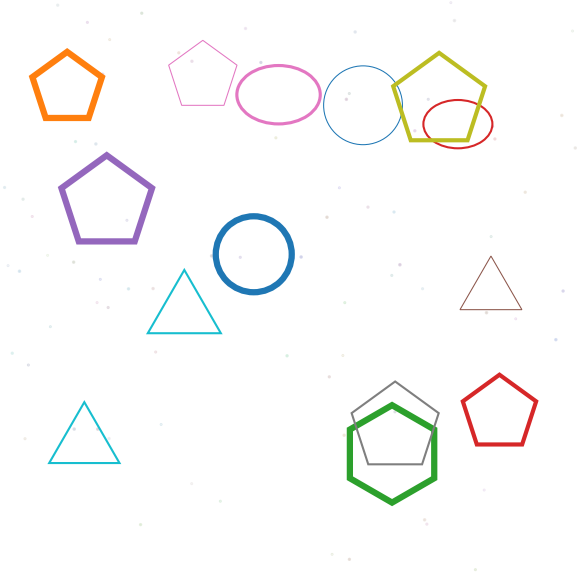[{"shape": "circle", "thickness": 0.5, "radius": 0.34, "center": [0.629, 0.817]}, {"shape": "circle", "thickness": 3, "radius": 0.33, "center": [0.439, 0.559]}, {"shape": "pentagon", "thickness": 3, "radius": 0.32, "center": [0.116, 0.846]}, {"shape": "hexagon", "thickness": 3, "radius": 0.42, "center": [0.679, 0.213]}, {"shape": "oval", "thickness": 1, "radius": 0.3, "center": [0.793, 0.784]}, {"shape": "pentagon", "thickness": 2, "radius": 0.33, "center": [0.865, 0.283]}, {"shape": "pentagon", "thickness": 3, "radius": 0.41, "center": [0.185, 0.648]}, {"shape": "triangle", "thickness": 0.5, "radius": 0.31, "center": [0.85, 0.494]}, {"shape": "pentagon", "thickness": 0.5, "radius": 0.31, "center": [0.351, 0.867]}, {"shape": "oval", "thickness": 1.5, "radius": 0.36, "center": [0.482, 0.835]}, {"shape": "pentagon", "thickness": 1, "radius": 0.4, "center": [0.684, 0.259]}, {"shape": "pentagon", "thickness": 2, "radius": 0.42, "center": [0.76, 0.824]}, {"shape": "triangle", "thickness": 1, "radius": 0.37, "center": [0.319, 0.459]}, {"shape": "triangle", "thickness": 1, "radius": 0.35, "center": [0.146, 0.232]}]